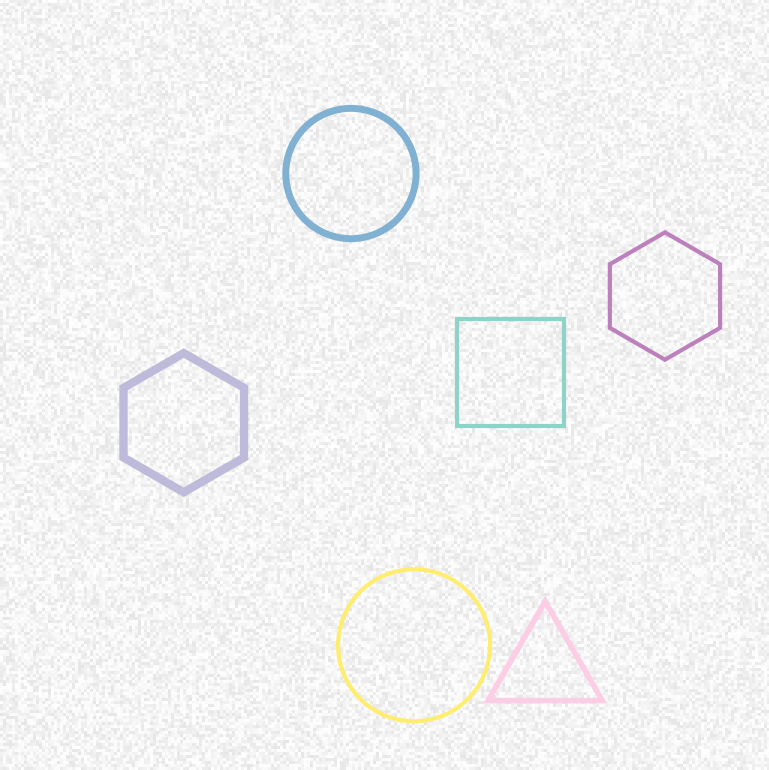[{"shape": "square", "thickness": 1.5, "radius": 0.35, "center": [0.663, 0.516]}, {"shape": "hexagon", "thickness": 3, "radius": 0.45, "center": [0.239, 0.451]}, {"shape": "circle", "thickness": 2.5, "radius": 0.42, "center": [0.456, 0.775]}, {"shape": "triangle", "thickness": 2, "radius": 0.43, "center": [0.708, 0.133]}, {"shape": "hexagon", "thickness": 1.5, "radius": 0.41, "center": [0.864, 0.616]}, {"shape": "circle", "thickness": 1.5, "radius": 0.49, "center": [0.538, 0.162]}]